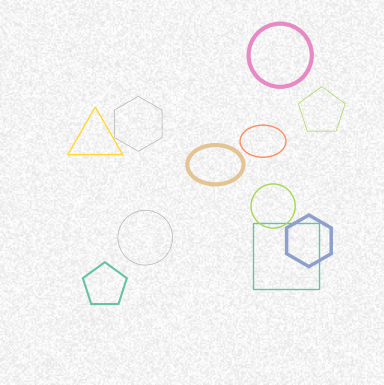[{"shape": "pentagon", "thickness": 1.5, "radius": 0.3, "center": [0.272, 0.259]}, {"shape": "square", "thickness": 1, "radius": 0.43, "center": [0.743, 0.334]}, {"shape": "oval", "thickness": 1, "radius": 0.3, "center": [0.683, 0.633]}, {"shape": "hexagon", "thickness": 2.5, "radius": 0.33, "center": [0.802, 0.375]}, {"shape": "circle", "thickness": 3, "radius": 0.41, "center": [0.728, 0.857]}, {"shape": "circle", "thickness": 1, "radius": 0.29, "center": [0.709, 0.465]}, {"shape": "pentagon", "thickness": 0.5, "radius": 0.32, "center": [0.836, 0.711]}, {"shape": "triangle", "thickness": 1, "radius": 0.41, "center": [0.247, 0.64]}, {"shape": "oval", "thickness": 3, "radius": 0.37, "center": [0.559, 0.572]}, {"shape": "hexagon", "thickness": 0.5, "radius": 0.36, "center": [0.359, 0.679]}, {"shape": "circle", "thickness": 0.5, "radius": 0.36, "center": [0.377, 0.383]}]